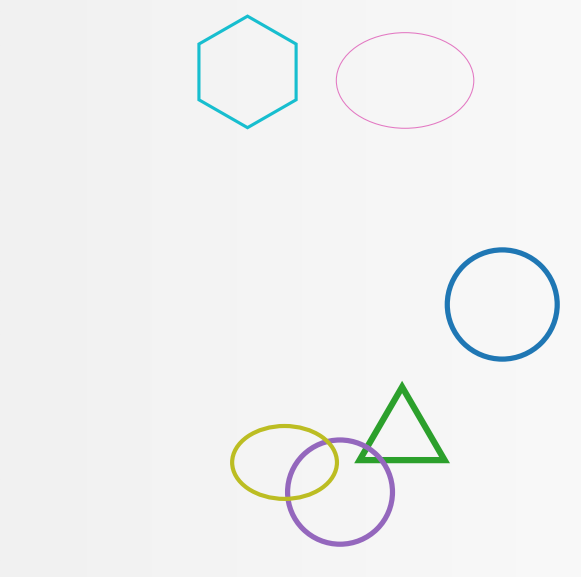[{"shape": "circle", "thickness": 2.5, "radius": 0.47, "center": [0.864, 0.472]}, {"shape": "triangle", "thickness": 3, "radius": 0.42, "center": [0.692, 0.245]}, {"shape": "circle", "thickness": 2.5, "radius": 0.45, "center": [0.585, 0.147]}, {"shape": "oval", "thickness": 0.5, "radius": 0.59, "center": [0.697, 0.86]}, {"shape": "oval", "thickness": 2, "radius": 0.45, "center": [0.49, 0.198]}, {"shape": "hexagon", "thickness": 1.5, "radius": 0.48, "center": [0.426, 0.875]}]